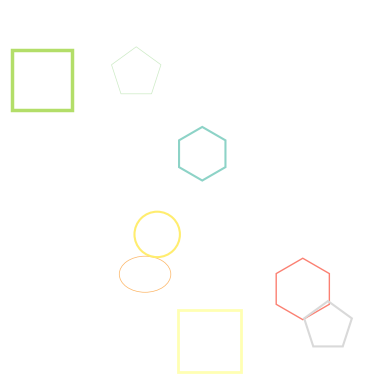[{"shape": "hexagon", "thickness": 1.5, "radius": 0.35, "center": [0.525, 0.601]}, {"shape": "square", "thickness": 2, "radius": 0.4, "center": [0.544, 0.114]}, {"shape": "hexagon", "thickness": 1, "radius": 0.4, "center": [0.786, 0.249]}, {"shape": "oval", "thickness": 0.5, "radius": 0.33, "center": [0.377, 0.288]}, {"shape": "square", "thickness": 2.5, "radius": 0.39, "center": [0.109, 0.793]}, {"shape": "pentagon", "thickness": 1.5, "radius": 0.33, "center": [0.852, 0.153]}, {"shape": "pentagon", "thickness": 0.5, "radius": 0.34, "center": [0.354, 0.811]}, {"shape": "circle", "thickness": 1.5, "radius": 0.3, "center": [0.408, 0.391]}]